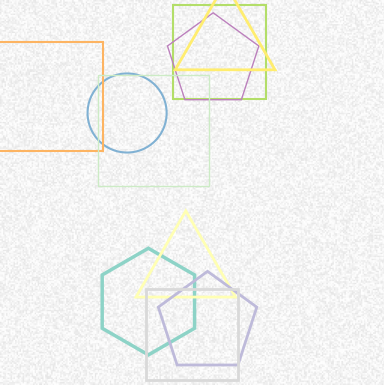[{"shape": "hexagon", "thickness": 2.5, "radius": 0.69, "center": [0.385, 0.217]}, {"shape": "triangle", "thickness": 2, "radius": 0.75, "center": [0.483, 0.303]}, {"shape": "pentagon", "thickness": 2, "radius": 0.67, "center": [0.539, 0.161]}, {"shape": "circle", "thickness": 1.5, "radius": 0.51, "center": [0.33, 0.707]}, {"shape": "square", "thickness": 1.5, "radius": 0.7, "center": [0.127, 0.749]}, {"shape": "square", "thickness": 1.5, "radius": 0.61, "center": [0.57, 0.865]}, {"shape": "square", "thickness": 2, "radius": 0.59, "center": [0.498, 0.131]}, {"shape": "pentagon", "thickness": 1, "radius": 0.62, "center": [0.554, 0.842]}, {"shape": "square", "thickness": 1, "radius": 0.72, "center": [0.399, 0.661]}, {"shape": "triangle", "thickness": 2, "radius": 0.75, "center": [0.585, 0.894]}]